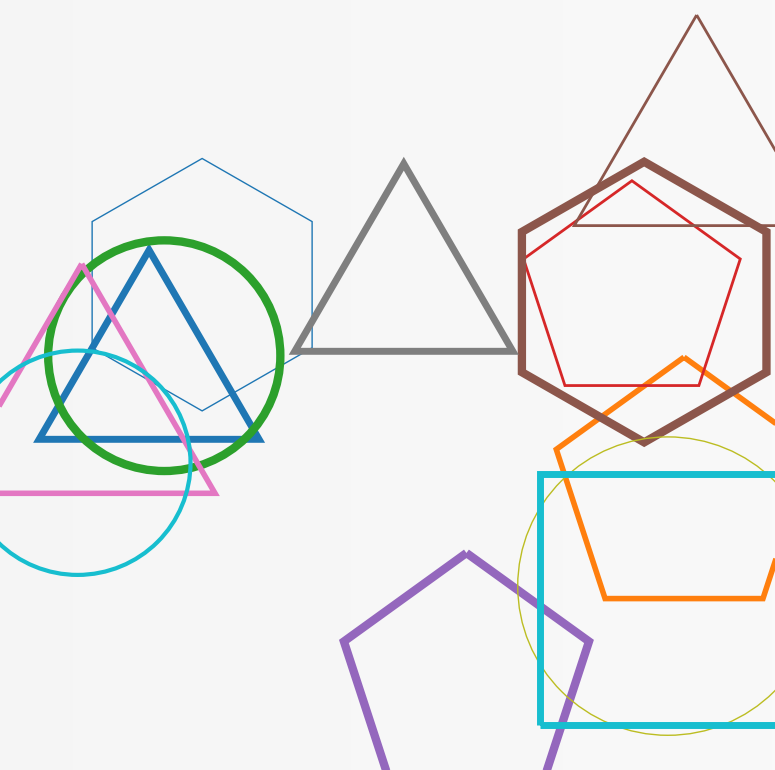[{"shape": "triangle", "thickness": 2.5, "radius": 0.82, "center": [0.192, 0.511]}, {"shape": "hexagon", "thickness": 0.5, "radius": 0.82, "center": [0.261, 0.63]}, {"shape": "pentagon", "thickness": 2, "radius": 0.87, "center": [0.883, 0.363]}, {"shape": "circle", "thickness": 3, "radius": 0.75, "center": [0.212, 0.538]}, {"shape": "pentagon", "thickness": 1, "radius": 0.74, "center": [0.815, 0.618]}, {"shape": "pentagon", "thickness": 3, "radius": 0.83, "center": [0.602, 0.116]}, {"shape": "triangle", "thickness": 1, "radius": 0.91, "center": [0.899, 0.798]}, {"shape": "hexagon", "thickness": 3, "radius": 0.91, "center": [0.831, 0.608]}, {"shape": "triangle", "thickness": 2, "radius": 0.99, "center": [0.105, 0.459]}, {"shape": "triangle", "thickness": 2.5, "radius": 0.81, "center": [0.521, 0.625]}, {"shape": "circle", "thickness": 0.5, "radius": 0.97, "center": [0.862, 0.239]}, {"shape": "circle", "thickness": 1.5, "radius": 0.73, "center": [0.1, 0.399]}, {"shape": "square", "thickness": 2.5, "radius": 0.81, "center": [0.859, 0.221]}]